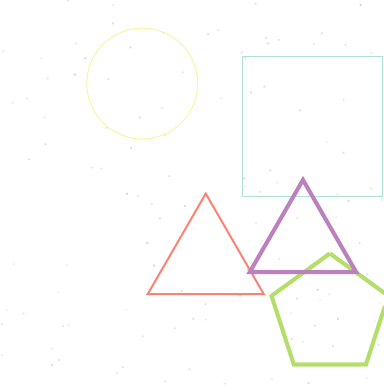[{"shape": "square", "thickness": 0.5, "radius": 0.91, "center": [0.811, 0.673]}, {"shape": "triangle", "thickness": 1.5, "radius": 0.87, "center": [0.534, 0.323]}, {"shape": "pentagon", "thickness": 3, "radius": 0.8, "center": [0.857, 0.182]}, {"shape": "triangle", "thickness": 3, "radius": 0.8, "center": [0.787, 0.373]}, {"shape": "circle", "thickness": 0.5, "radius": 0.72, "center": [0.369, 0.783]}]